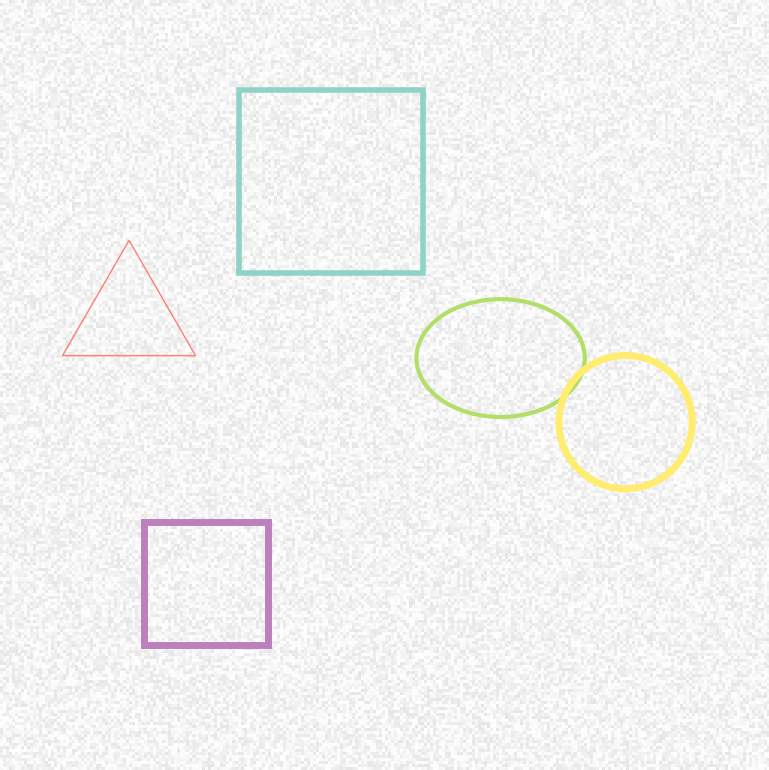[{"shape": "square", "thickness": 2, "radius": 0.6, "center": [0.43, 0.764]}, {"shape": "triangle", "thickness": 0.5, "radius": 0.5, "center": [0.168, 0.588]}, {"shape": "oval", "thickness": 1.5, "radius": 0.55, "center": [0.65, 0.535]}, {"shape": "square", "thickness": 2.5, "radius": 0.4, "center": [0.268, 0.242]}, {"shape": "circle", "thickness": 2.5, "radius": 0.43, "center": [0.812, 0.452]}]